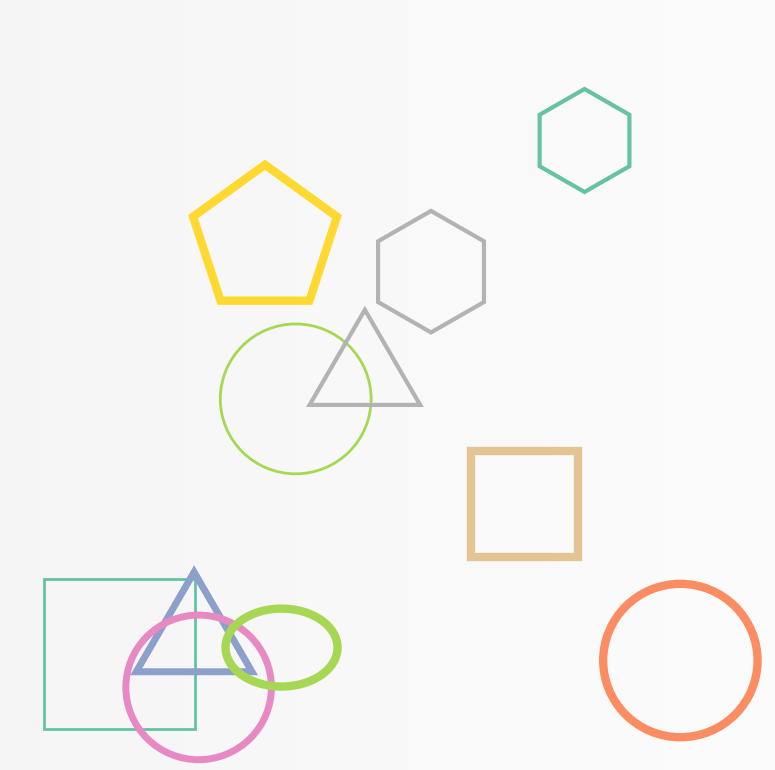[{"shape": "square", "thickness": 1, "radius": 0.49, "center": [0.155, 0.15]}, {"shape": "hexagon", "thickness": 1.5, "radius": 0.33, "center": [0.754, 0.818]}, {"shape": "circle", "thickness": 3, "radius": 0.5, "center": [0.878, 0.142]}, {"shape": "triangle", "thickness": 2.5, "radius": 0.43, "center": [0.25, 0.171]}, {"shape": "circle", "thickness": 2.5, "radius": 0.47, "center": [0.256, 0.107]}, {"shape": "circle", "thickness": 1, "radius": 0.49, "center": [0.382, 0.482]}, {"shape": "oval", "thickness": 3, "radius": 0.36, "center": [0.363, 0.159]}, {"shape": "pentagon", "thickness": 3, "radius": 0.49, "center": [0.342, 0.688]}, {"shape": "square", "thickness": 3, "radius": 0.34, "center": [0.677, 0.346]}, {"shape": "hexagon", "thickness": 1.5, "radius": 0.39, "center": [0.556, 0.647]}, {"shape": "triangle", "thickness": 1.5, "radius": 0.41, "center": [0.471, 0.515]}]